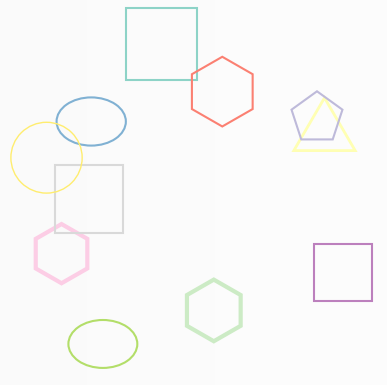[{"shape": "square", "thickness": 1.5, "radius": 0.46, "center": [0.417, 0.886]}, {"shape": "triangle", "thickness": 2, "radius": 0.46, "center": [0.837, 0.655]}, {"shape": "pentagon", "thickness": 1.5, "radius": 0.35, "center": [0.818, 0.694]}, {"shape": "hexagon", "thickness": 1.5, "radius": 0.45, "center": [0.574, 0.762]}, {"shape": "oval", "thickness": 1.5, "radius": 0.45, "center": [0.235, 0.684]}, {"shape": "oval", "thickness": 1.5, "radius": 0.44, "center": [0.265, 0.107]}, {"shape": "hexagon", "thickness": 3, "radius": 0.38, "center": [0.159, 0.341]}, {"shape": "square", "thickness": 1.5, "radius": 0.44, "center": [0.229, 0.482]}, {"shape": "square", "thickness": 1.5, "radius": 0.37, "center": [0.885, 0.292]}, {"shape": "hexagon", "thickness": 3, "radius": 0.4, "center": [0.552, 0.194]}, {"shape": "circle", "thickness": 1, "radius": 0.46, "center": [0.12, 0.59]}]